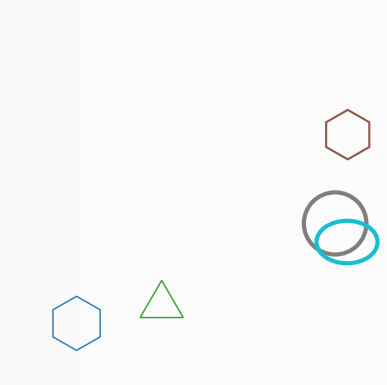[{"shape": "hexagon", "thickness": 1, "radius": 0.35, "center": [0.198, 0.16]}, {"shape": "triangle", "thickness": 1, "radius": 0.32, "center": [0.417, 0.207]}, {"shape": "hexagon", "thickness": 1.5, "radius": 0.32, "center": [0.897, 0.65]}, {"shape": "circle", "thickness": 3, "radius": 0.4, "center": [0.865, 0.42]}, {"shape": "oval", "thickness": 3, "radius": 0.39, "center": [0.895, 0.371]}]